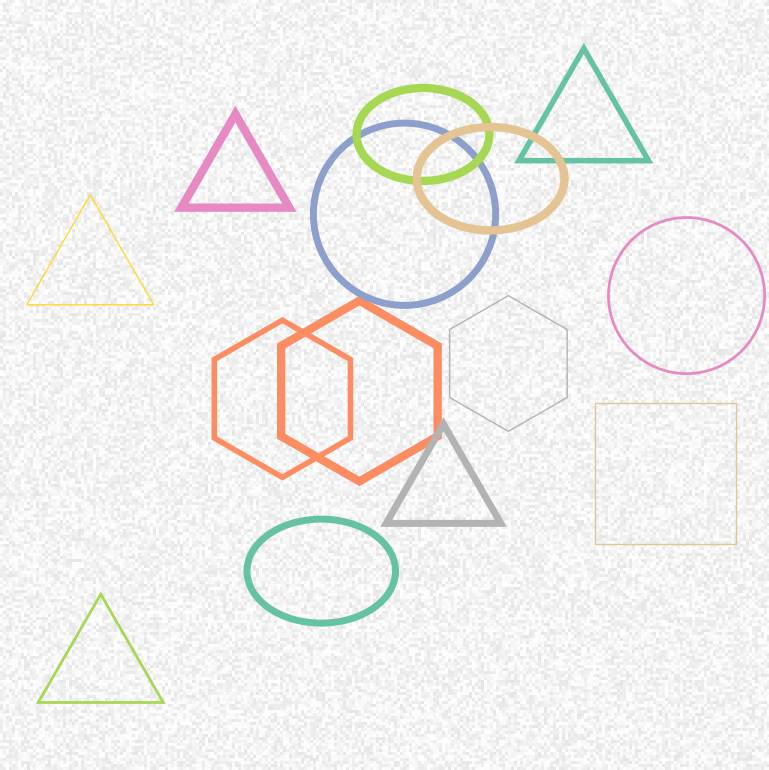[{"shape": "oval", "thickness": 2.5, "radius": 0.48, "center": [0.417, 0.258]}, {"shape": "triangle", "thickness": 2, "radius": 0.49, "center": [0.758, 0.84]}, {"shape": "hexagon", "thickness": 2, "radius": 0.51, "center": [0.367, 0.482]}, {"shape": "hexagon", "thickness": 3, "radius": 0.59, "center": [0.467, 0.492]}, {"shape": "circle", "thickness": 2.5, "radius": 0.59, "center": [0.525, 0.722]}, {"shape": "circle", "thickness": 1, "radius": 0.51, "center": [0.892, 0.616]}, {"shape": "triangle", "thickness": 3, "radius": 0.4, "center": [0.306, 0.771]}, {"shape": "oval", "thickness": 3, "radius": 0.43, "center": [0.549, 0.825]}, {"shape": "triangle", "thickness": 1, "radius": 0.47, "center": [0.131, 0.135]}, {"shape": "triangle", "thickness": 0.5, "radius": 0.48, "center": [0.117, 0.652]}, {"shape": "oval", "thickness": 3, "radius": 0.48, "center": [0.637, 0.768]}, {"shape": "square", "thickness": 0.5, "radius": 0.46, "center": [0.864, 0.385]}, {"shape": "hexagon", "thickness": 0.5, "radius": 0.44, "center": [0.66, 0.528]}, {"shape": "triangle", "thickness": 2.5, "radius": 0.43, "center": [0.576, 0.363]}]